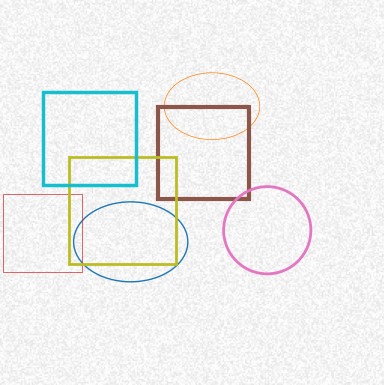[{"shape": "oval", "thickness": 1, "radius": 0.74, "center": [0.34, 0.372]}, {"shape": "oval", "thickness": 0.5, "radius": 0.62, "center": [0.551, 0.724]}, {"shape": "square", "thickness": 0.5, "radius": 0.51, "center": [0.111, 0.395]}, {"shape": "square", "thickness": 3, "radius": 0.59, "center": [0.528, 0.603]}, {"shape": "circle", "thickness": 2, "radius": 0.57, "center": [0.694, 0.402]}, {"shape": "square", "thickness": 2, "radius": 0.7, "center": [0.319, 0.453]}, {"shape": "square", "thickness": 2.5, "radius": 0.61, "center": [0.232, 0.641]}]